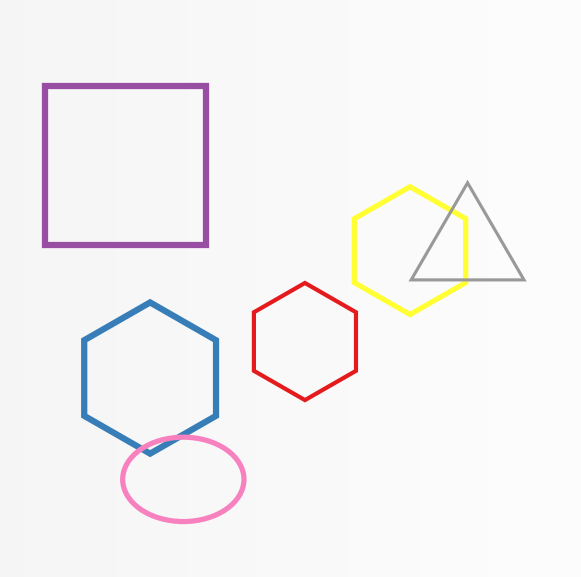[{"shape": "hexagon", "thickness": 2, "radius": 0.51, "center": [0.525, 0.408]}, {"shape": "hexagon", "thickness": 3, "radius": 0.65, "center": [0.258, 0.345]}, {"shape": "square", "thickness": 3, "radius": 0.69, "center": [0.216, 0.712]}, {"shape": "hexagon", "thickness": 2.5, "radius": 0.55, "center": [0.705, 0.565]}, {"shape": "oval", "thickness": 2.5, "radius": 0.52, "center": [0.315, 0.169]}, {"shape": "triangle", "thickness": 1.5, "radius": 0.56, "center": [0.804, 0.57]}]